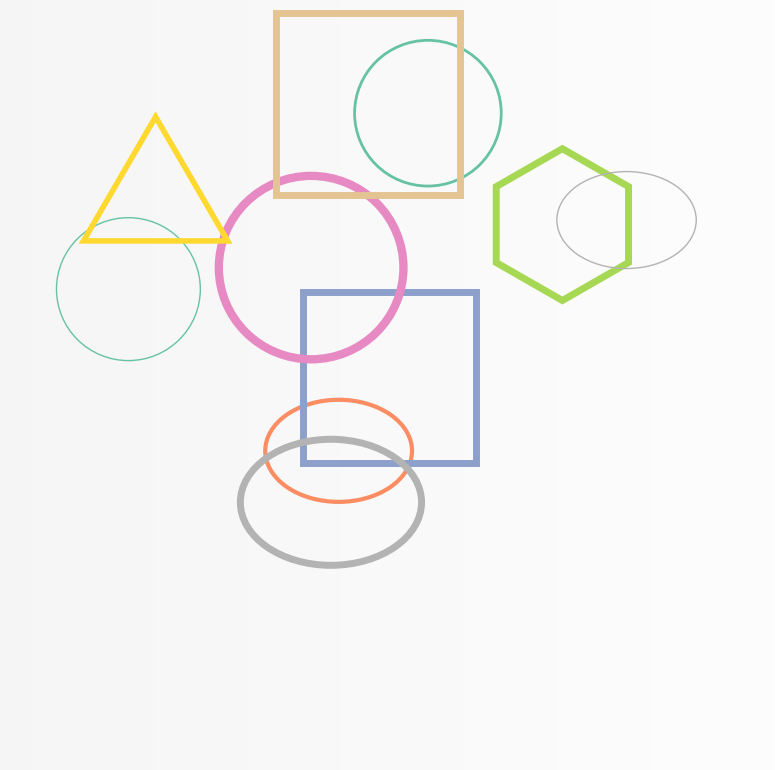[{"shape": "circle", "thickness": 1, "radius": 0.47, "center": [0.552, 0.853]}, {"shape": "circle", "thickness": 0.5, "radius": 0.46, "center": [0.166, 0.624]}, {"shape": "oval", "thickness": 1.5, "radius": 0.47, "center": [0.437, 0.415]}, {"shape": "square", "thickness": 2.5, "radius": 0.56, "center": [0.502, 0.51]}, {"shape": "circle", "thickness": 3, "radius": 0.6, "center": [0.401, 0.652]}, {"shape": "hexagon", "thickness": 2.5, "radius": 0.49, "center": [0.726, 0.708]}, {"shape": "triangle", "thickness": 2, "radius": 0.54, "center": [0.201, 0.741]}, {"shape": "square", "thickness": 2.5, "radius": 0.59, "center": [0.475, 0.865]}, {"shape": "oval", "thickness": 0.5, "radius": 0.45, "center": [0.808, 0.714]}, {"shape": "oval", "thickness": 2.5, "radius": 0.58, "center": [0.427, 0.348]}]